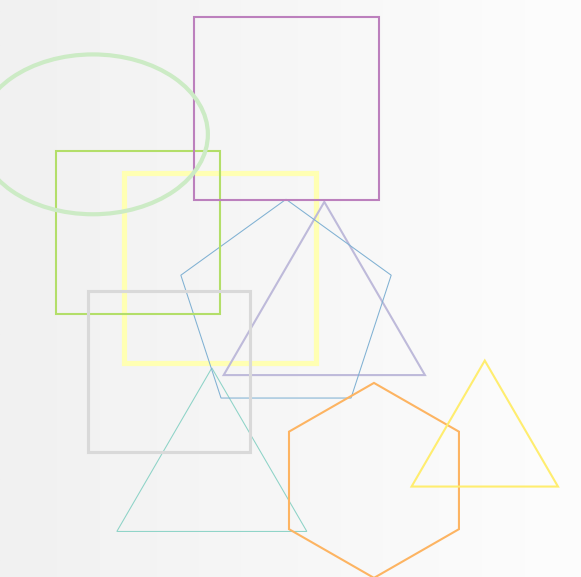[{"shape": "triangle", "thickness": 0.5, "radius": 0.94, "center": [0.364, 0.173]}, {"shape": "square", "thickness": 2.5, "radius": 0.82, "center": [0.379, 0.535]}, {"shape": "triangle", "thickness": 1, "radius": 1.0, "center": [0.558, 0.45]}, {"shape": "pentagon", "thickness": 0.5, "radius": 0.95, "center": [0.492, 0.464]}, {"shape": "hexagon", "thickness": 1, "radius": 0.84, "center": [0.643, 0.167]}, {"shape": "square", "thickness": 1, "radius": 0.71, "center": [0.237, 0.597]}, {"shape": "square", "thickness": 1.5, "radius": 0.7, "center": [0.29, 0.357]}, {"shape": "square", "thickness": 1, "radius": 0.8, "center": [0.492, 0.811]}, {"shape": "oval", "thickness": 2, "radius": 0.99, "center": [0.16, 0.767]}, {"shape": "triangle", "thickness": 1, "radius": 0.73, "center": [0.834, 0.229]}]